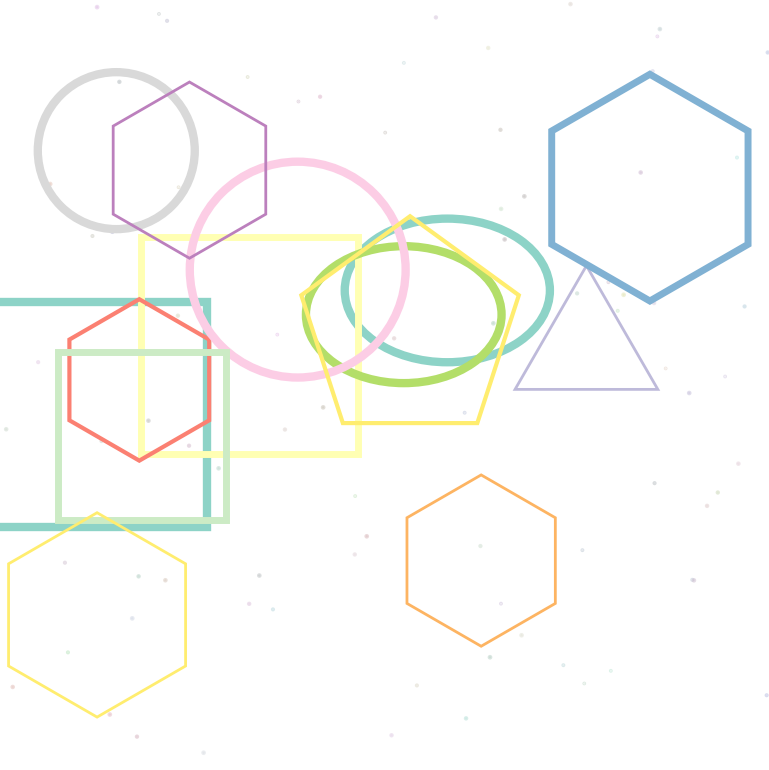[{"shape": "square", "thickness": 3, "radius": 0.73, "center": [0.123, 0.462]}, {"shape": "oval", "thickness": 3, "radius": 0.67, "center": [0.581, 0.623]}, {"shape": "square", "thickness": 2.5, "radius": 0.7, "center": [0.324, 0.552]}, {"shape": "triangle", "thickness": 1, "radius": 0.54, "center": [0.762, 0.548]}, {"shape": "hexagon", "thickness": 1.5, "radius": 0.52, "center": [0.181, 0.507]}, {"shape": "hexagon", "thickness": 2.5, "radius": 0.74, "center": [0.844, 0.756]}, {"shape": "hexagon", "thickness": 1, "radius": 0.56, "center": [0.625, 0.272]}, {"shape": "oval", "thickness": 3, "radius": 0.64, "center": [0.524, 0.591]}, {"shape": "circle", "thickness": 3, "radius": 0.7, "center": [0.387, 0.65]}, {"shape": "circle", "thickness": 3, "radius": 0.51, "center": [0.151, 0.804]}, {"shape": "hexagon", "thickness": 1, "radius": 0.57, "center": [0.246, 0.779]}, {"shape": "square", "thickness": 2.5, "radius": 0.55, "center": [0.185, 0.434]}, {"shape": "pentagon", "thickness": 1.5, "radius": 0.74, "center": [0.533, 0.571]}, {"shape": "hexagon", "thickness": 1, "radius": 0.66, "center": [0.126, 0.201]}]